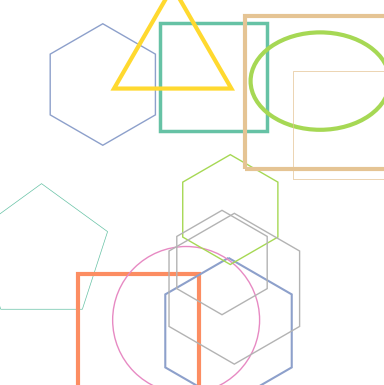[{"shape": "square", "thickness": 2.5, "radius": 0.7, "center": [0.554, 0.8]}, {"shape": "pentagon", "thickness": 0.5, "radius": 0.9, "center": [0.108, 0.343]}, {"shape": "square", "thickness": 3, "radius": 0.79, "center": [0.36, 0.129]}, {"shape": "hexagon", "thickness": 1, "radius": 0.79, "center": [0.267, 0.781]}, {"shape": "hexagon", "thickness": 1.5, "radius": 0.95, "center": [0.594, 0.141]}, {"shape": "circle", "thickness": 1, "radius": 0.95, "center": [0.483, 0.169]}, {"shape": "oval", "thickness": 3, "radius": 0.9, "center": [0.832, 0.789]}, {"shape": "hexagon", "thickness": 1, "radius": 0.71, "center": [0.598, 0.456]}, {"shape": "triangle", "thickness": 3, "radius": 0.88, "center": [0.449, 0.858]}, {"shape": "square", "thickness": 0.5, "radius": 0.7, "center": [0.9, 0.675]}, {"shape": "square", "thickness": 3, "radius": 0.99, "center": [0.834, 0.759]}, {"shape": "hexagon", "thickness": 1, "radius": 0.68, "center": [0.577, 0.318]}, {"shape": "hexagon", "thickness": 1, "radius": 0.98, "center": [0.609, 0.25]}]